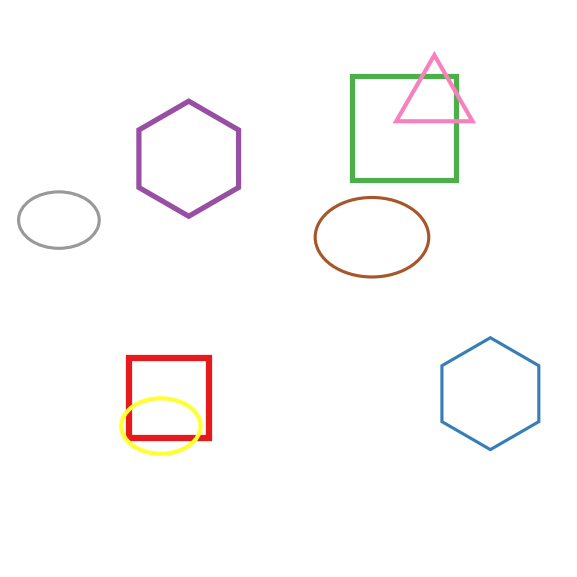[{"shape": "square", "thickness": 3, "radius": 0.34, "center": [0.292, 0.31]}, {"shape": "hexagon", "thickness": 1.5, "radius": 0.48, "center": [0.849, 0.317]}, {"shape": "square", "thickness": 2.5, "radius": 0.45, "center": [0.7, 0.778]}, {"shape": "hexagon", "thickness": 2.5, "radius": 0.5, "center": [0.327, 0.724]}, {"shape": "oval", "thickness": 2, "radius": 0.34, "center": [0.279, 0.261]}, {"shape": "oval", "thickness": 1.5, "radius": 0.49, "center": [0.644, 0.588]}, {"shape": "triangle", "thickness": 2, "radius": 0.38, "center": [0.752, 0.827]}, {"shape": "oval", "thickness": 1.5, "radius": 0.35, "center": [0.102, 0.618]}]